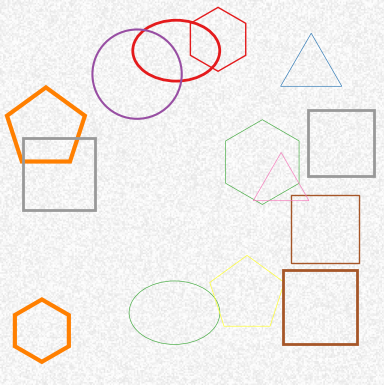[{"shape": "oval", "thickness": 2, "radius": 0.56, "center": [0.458, 0.868]}, {"shape": "hexagon", "thickness": 1, "radius": 0.42, "center": [0.566, 0.898]}, {"shape": "triangle", "thickness": 0.5, "radius": 0.46, "center": [0.808, 0.822]}, {"shape": "oval", "thickness": 0.5, "radius": 0.59, "center": [0.453, 0.188]}, {"shape": "hexagon", "thickness": 0.5, "radius": 0.55, "center": [0.681, 0.579]}, {"shape": "circle", "thickness": 1.5, "radius": 0.58, "center": [0.356, 0.807]}, {"shape": "hexagon", "thickness": 3, "radius": 0.4, "center": [0.109, 0.141]}, {"shape": "pentagon", "thickness": 3, "radius": 0.53, "center": [0.119, 0.667]}, {"shape": "pentagon", "thickness": 0.5, "radius": 0.51, "center": [0.642, 0.235]}, {"shape": "square", "thickness": 2, "radius": 0.48, "center": [0.832, 0.202]}, {"shape": "square", "thickness": 1, "radius": 0.44, "center": [0.845, 0.406]}, {"shape": "triangle", "thickness": 0.5, "radius": 0.42, "center": [0.73, 0.52]}, {"shape": "square", "thickness": 2, "radius": 0.47, "center": [0.153, 0.547]}, {"shape": "square", "thickness": 2, "radius": 0.43, "center": [0.885, 0.629]}]